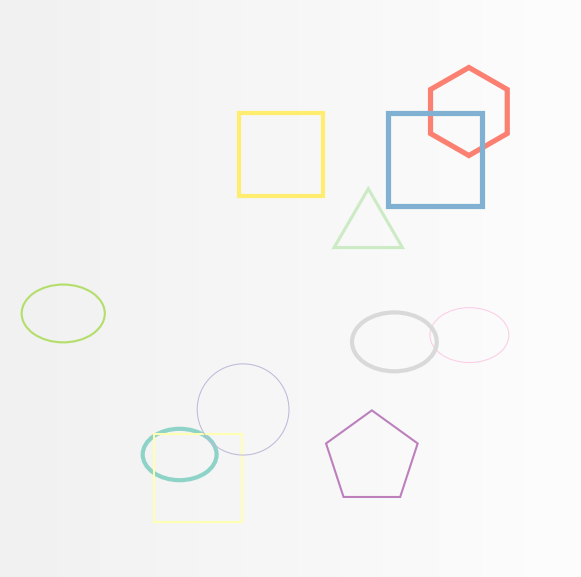[{"shape": "oval", "thickness": 2, "radius": 0.32, "center": [0.309, 0.212]}, {"shape": "square", "thickness": 1, "radius": 0.38, "center": [0.34, 0.172]}, {"shape": "circle", "thickness": 0.5, "radius": 0.39, "center": [0.418, 0.29]}, {"shape": "hexagon", "thickness": 2.5, "radius": 0.38, "center": [0.807, 0.806]}, {"shape": "square", "thickness": 2.5, "radius": 0.4, "center": [0.748, 0.723]}, {"shape": "oval", "thickness": 1, "radius": 0.36, "center": [0.109, 0.456]}, {"shape": "oval", "thickness": 0.5, "radius": 0.34, "center": [0.808, 0.419]}, {"shape": "oval", "thickness": 2, "radius": 0.36, "center": [0.678, 0.407]}, {"shape": "pentagon", "thickness": 1, "radius": 0.41, "center": [0.64, 0.206]}, {"shape": "triangle", "thickness": 1.5, "radius": 0.34, "center": [0.634, 0.604]}, {"shape": "square", "thickness": 2, "radius": 0.36, "center": [0.483, 0.732]}]